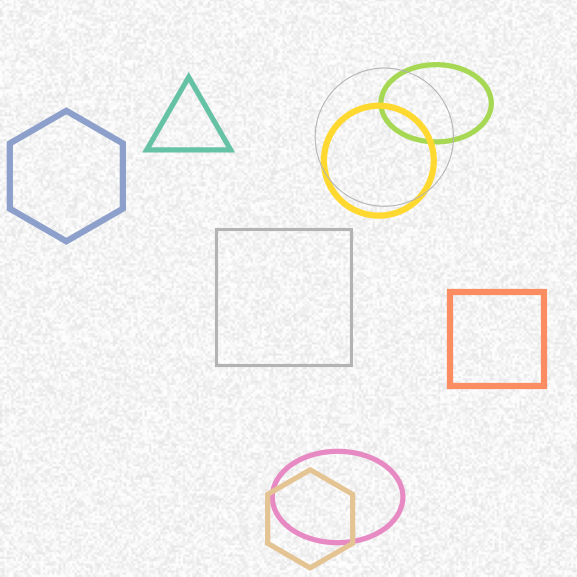[{"shape": "triangle", "thickness": 2.5, "radius": 0.42, "center": [0.327, 0.782]}, {"shape": "square", "thickness": 3, "radius": 0.41, "center": [0.861, 0.412]}, {"shape": "hexagon", "thickness": 3, "radius": 0.57, "center": [0.115, 0.694]}, {"shape": "oval", "thickness": 2.5, "radius": 0.57, "center": [0.585, 0.139]}, {"shape": "oval", "thickness": 2.5, "radius": 0.48, "center": [0.755, 0.82]}, {"shape": "circle", "thickness": 3, "radius": 0.48, "center": [0.656, 0.721]}, {"shape": "hexagon", "thickness": 2.5, "radius": 0.42, "center": [0.537, 0.101]}, {"shape": "circle", "thickness": 0.5, "radius": 0.6, "center": [0.665, 0.762]}, {"shape": "square", "thickness": 1.5, "radius": 0.59, "center": [0.491, 0.485]}]